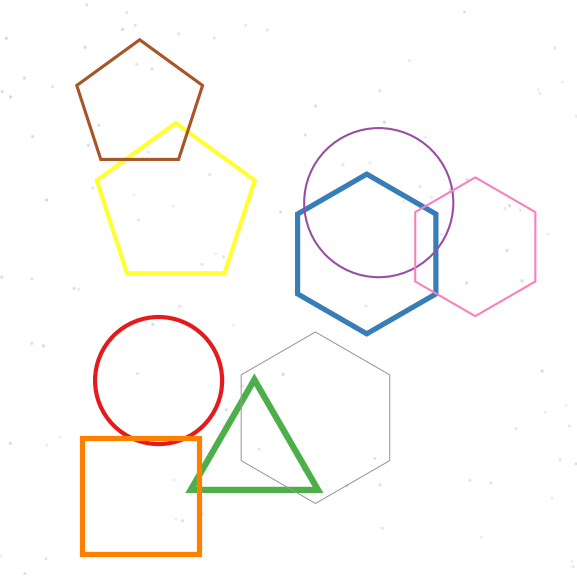[{"shape": "circle", "thickness": 2, "radius": 0.55, "center": [0.275, 0.34]}, {"shape": "hexagon", "thickness": 2.5, "radius": 0.69, "center": [0.635, 0.559]}, {"shape": "triangle", "thickness": 3, "radius": 0.64, "center": [0.44, 0.214]}, {"shape": "circle", "thickness": 1, "radius": 0.65, "center": [0.656, 0.648]}, {"shape": "square", "thickness": 2.5, "radius": 0.5, "center": [0.243, 0.14]}, {"shape": "pentagon", "thickness": 2, "radius": 0.72, "center": [0.304, 0.642]}, {"shape": "pentagon", "thickness": 1.5, "radius": 0.57, "center": [0.242, 0.816]}, {"shape": "hexagon", "thickness": 1, "radius": 0.6, "center": [0.823, 0.572]}, {"shape": "hexagon", "thickness": 0.5, "radius": 0.74, "center": [0.546, 0.276]}]